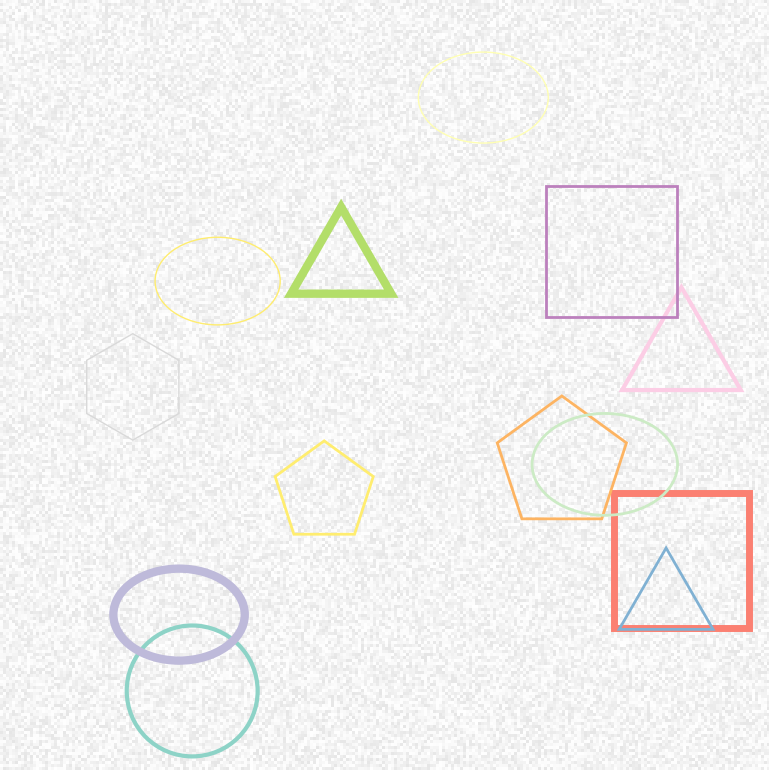[{"shape": "circle", "thickness": 1.5, "radius": 0.43, "center": [0.25, 0.103]}, {"shape": "oval", "thickness": 0.5, "radius": 0.42, "center": [0.628, 0.873]}, {"shape": "oval", "thickness": 3, "radius": 0.43, "center": [0.233, 0.202]}, {"shape": "square", "thickness": 2.5, "radius": 0.44, "center": [0.885, 0.272]}, {"shape": "triangle", "thickness": 1, "radius": 0.35, "center": [0.865, 0.218]}, {"shape": "pentagon", "thickness": 1, "radius": 0.44, "center": [0.73, 0.398]}, {"shape": "triangle", "thickness": 3, "radius": 0.38, "center": [0.443, 0.656]}, {"shape": "triangle", "thickness": 1.5, "radius": 0.45, "center": [0.885, 0.538]}, {"shape": "hexagon", "thickness": 0.5, "radius": 0.35, "center": [0.172, 0.498]}, {"shape": "square", "thickness": 1, "radius": 0.42, "center": [0.794, 0.673]}, {"shape": "oval", "thickness": 1, "radius": 0.47, "center": [0.785, 0.397]}, {"shape": "pentagon", "thickness": 1, "radius": 0.34, "center": [0.421, 0.36]}, {"shape": "oval", "thickness": 0.5, "radius": 0.41, "center": [0.283, 0.635]}]